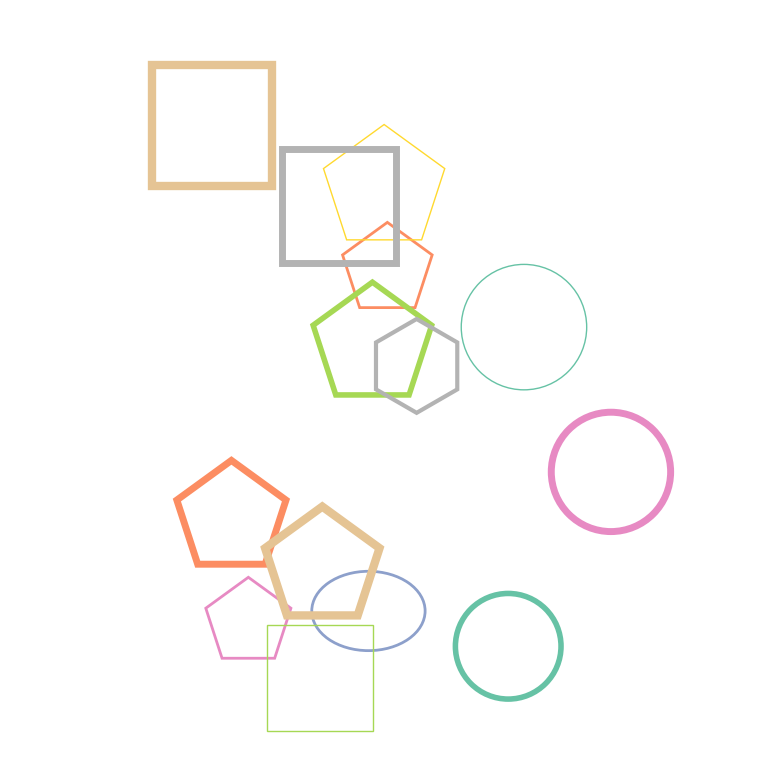[{"shape": "circle", "thickness": 0.5, "radius": 0.41, "center": [0.68, 0.575]}, {"shape": "circle", "thickness": 2, "radius": 0.34, "center": [0.66, 0.161]}, {"shape": "pentagon", "thickness": 1, "radius": 0.31, "center": [0.503, 0.65]}, {"shape": "pentagon", "thickness": 2.5, "radius": 0.37, "center": [0.301, 0.328]}, {"shape": "oval", "thickness": 1, "radius": 0.37, "center": [0.478, 0.207]}, {"shape": "pentagon", "thickness": 1, "radius": 0.29, "center": [0.323, 0.192]}, {"shape": "circle", "thickness": 2.5, "radius": 0.39, "center": [0.793, 0.387]}, {"shape": "square", "thickness": 0.5, "radius": 0.34, "center": [0.416, 0.12]}, {"shape": "pentagon", "thickness": 2, "radius": 0.4, "center": [0.484, 0.553]}, {"shape": "pentagon", "thickness": 0.5, "radius": 0.41, "center": [0.499, 0.755]}, {"shape": "square", "thickness": 3, "radius": 0.39, "center": [0.276, 0.837]}, {"shape": "pentagon", "thickness": 3, "radius": 0.39, "center": [0.419, 0.264]}, {"shape": "square", "thickness": 2.5, "radius": 0.37, "center": [0.44, 0.732]}, {"shape": "hexagon", "thickness": 1.5, "radius": 0.3, "center": [0.541, 0.525]}]